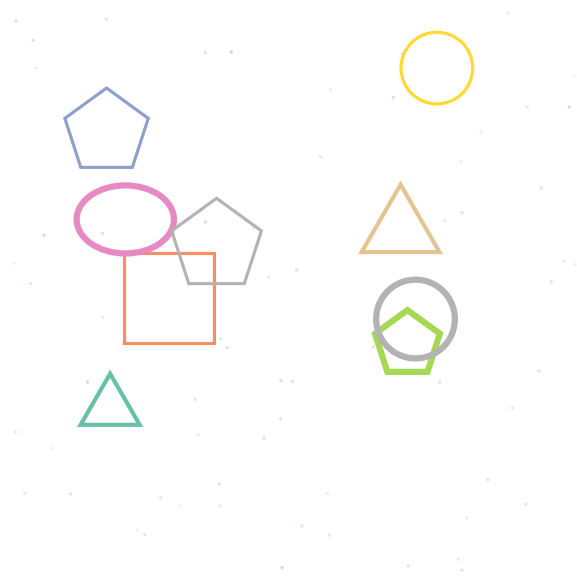[{"shape": "triangle", "thickness": 2, "radius": 0.3, "center": [0.191, 0.293]}, {"shape": "square", "thickness": 1.5, "radius": 0.39, "center": [0.292, 0.483]}, {"shape": "pentagon", "thickness": 1.5, "radius": 0.38, "center": [0.185, 0.771]}, {"shape": "oval", "thickness": 3, "radius": 0.42, "center": [0.217, 0.619]}, {"shape": "pentagon", "thickness": 3, "radius": 0.3, "center": [0.706, 0.403]}, {"shape": "circle", "thickness": 1.5, "radius": 0.31, "center": [0.756, 0.881]}, {"shape": "triangle", "thickness": 2, "radius": 0.39, "center": [0.694, 0.602]}, {"shape": "pentagon", "thickness": 1.5, "radius": 0.41, "center": [0.375, 0.574]}, {"shape": "circle", "thickness": 3, "radius": 0.34, "center": [0.72, 0.447]}]